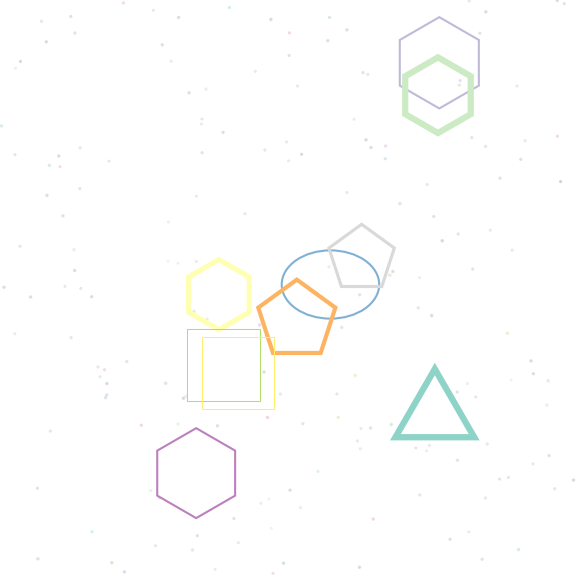[{"shape": "triangle", "thickness": 3, "radius": 0.39, "center": [0.753, 0.281]}, {"shape": "hexagon", "thickness": 2.5, "radius": 0.3, "center": [0.379, 0.489]}, {"shape": "hexagon", "thickness": 1, "radius": 0.4, "center": [0.761, 0.89]}, {"shape": "oval", "thickness": 1, "radius": 0.42, "center": [0.572, 0.506]}, {"shape": "pentagon", "thickness": 2, "radius": 0.35, "center": [0.514, 0.445]}, {"shape": "square", "thickness": 0.5, "radius": 0.31, "center": [0.387, 0.367]}, {"shape": "pentagon", "thickness": 1.5, "radius": 0.3, "center": [0.626, 0.551]}, {"shape": "hexagon", "thickness": 1, "radius": 0.39, "center": [0.34, 0.18]}, {"shape": "hexagon", "thickness": 3, "radius": 0.33, "center": [0.758, 0.834]}, {"shape": "square", "thickness": 0.5, "radius": 0.31, "center": [0.412, 0.354]}]